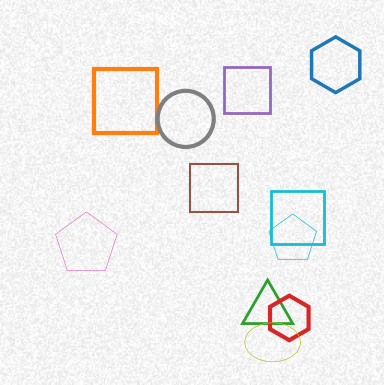[{"shape": "hexagon", "thickness": 2.5, "radius": 0.36, "center": [0.872, 0.832]}, {"shape": "square", "thickness": 3, "radius": 0.41, "center": [0.326, 0.738]}, {"shape": "triangle", "thickness": 2, "radius": 0.38, "center": [0.695, 0.197]}, {"shape": "hexagon", "thickness": 3, "radius": 0.29, "center": [0.751, 0.174]}, {"shape": "square", "thickness": 2, "radius": 0.3, "center": [0.642, 0.767]}, {"shape": "square", "thickness": 1.5, "radius": 0.31, "center": [0.556, 0.512]}, {"shape": "pentagon", "thickness": 0.5, "radius": 0.42, "center": [0.224, 0.365]}, {"shape": "circle", "thickness": 3, "radius": 0.36, "center": [0.482, 0.691]}, {"shape": "oval", "thickness": 0.5, "radius": 0.36, "center": [0.708, 0.111]}, {"shape": "square", "thickness": 2, "radius": 0.34, "center": [0.772, 0.436]}, {"shape": "pentagon", "thickness": 0.5, "radius": 0.33, "center": [0.76, 0.379]}]